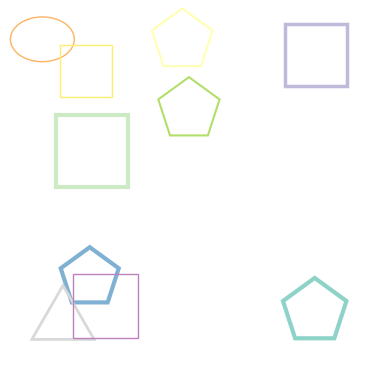[{"shape": "pentagon", "thickness": 3, "radius": 0.43, "center": [0.817, 0.191]}, {"shape": "pentagon", "thickness": 1.5, "radius": 0.41, "center": [0.473, 0.895]}, {"shape": "square", "thickness": 2.5, "radius": 0.4, "center": [0.821, 0.858]}, {"shape": "pentagon", "thickness": 3, "radius": 0.4, "center": [0.233, 0.279]}, {"shape": "oval", "thickness": 1, "radius": 0.42, "center": [0.11, 0.898]}, {"shape": "pentagon", "thickness": 1.5, "radius": 0.42, "center": [0.491, 0.716]}, {"shape": "triangle", "thickness": 2, "radius": 0.47, "center": [0.164, 0.165]}, {"shape": "square", "thickness": 1, "radius": 0.42, "center": [0.274, 0.205]}, {"shape": "square", "thickness": 3, "radius": 0.47, "center": [0.239, 0.609]}, {"shape": "square", "thickness": 1, "radius": 0.34, "center": [0.223, 0.815]}]